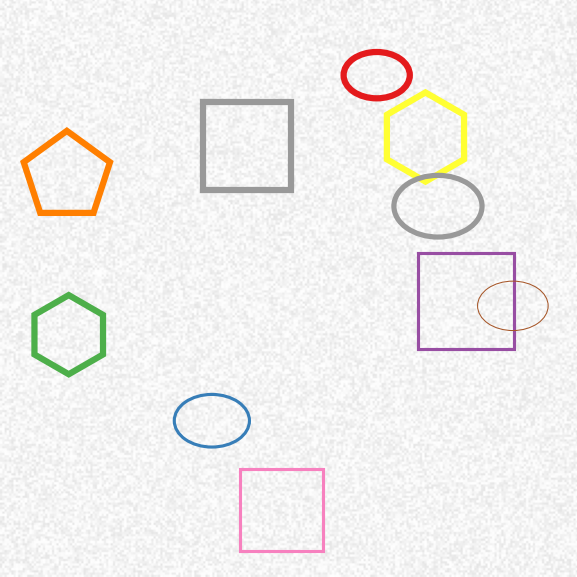[{"shape": "oval", "thickness": 3, "radius": 0.29, "center": [0.652, 0.869]}, {"shape": "oval", "thickness": 1.5, "radius": 0.33, "center": [0.367, 0.271]}, {"shape": "hexagon", "thickness": 3, "radius": 0.34, "center": [0.119, 0.42]}, {"shape": "square", "thickness": 1.5, "radius": 0.41, "center": [0.807, 0.478]}, {"shape": "pentagon", "thickness": 3, "radius": 0.39, "center": [0.116, 0.694]}, {"shape": "hexagon", "thickness": 3, "radius": 0.39, "center": [0.737, 0.762]}, {"shape": "oval", "thickness": 0.5, "radius": 0.31, "center": [0.888, 0.47]}, {"shape": "square", "thickness": 1.5, "radius": 0.36, "center": [0.487, 0.116]}, {"shape": "square", "thickness": 3, "radius": 0.38, "center": [0.427, 0.746]}, {"shape": "oval", "thickness": 2.5, "radius": 0.38, "center": [0.758, 0.642]}]